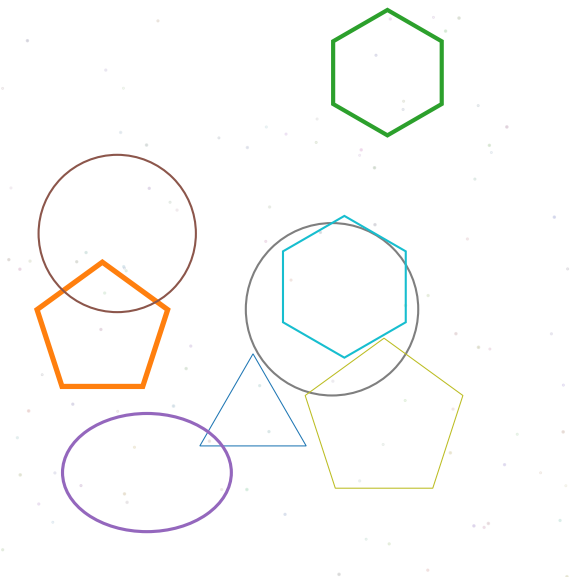[{"shape": "triangle", "thickness": 0.5, "radius": 0.53, "center": [0.438, 0.28]}, {"shape": "pentagon", "thickness": 2.5, "radius": 0.59, "center": [0.177, 0.426]}, {"shape": "hexagon", "thickness": 2, "radius": 0.54, "center": [0.671, 0.873]}, {"shape": "oval", "thickness": 1.5, "radius": 0.73, "center": [0.254, 0.181]}, {"shape": "circle", "thickness": 1, "radius": 0.68, "center": [0.203, 0.595]}, {"shape": "circle", "thickness": 1, "radius": 0.75, "center": [0.575, 0.464]}, {"shape": "pentagon", "thickness": 0.5, "radius": 0.72, "center": [0.665, 0.27]}, {"shape": "hexagon", "thickness": 1, "radius": 0.61, "center": [0.596, 0.503]}]